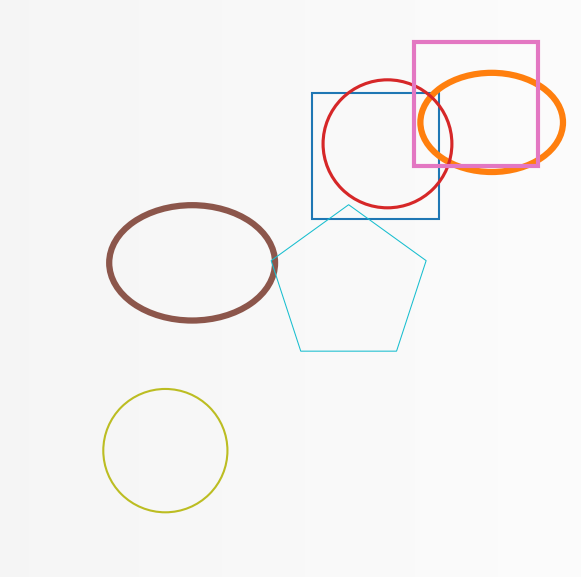[{"shape": "square", "thickness": 1, "radius": 0.55, "center": [0.647, 0.729]}, {"shape": "oval", "thickness": 3, "radius": 0.61, "center": [0.846, 0.787]}, {"shape": "circle", "thickness": 1.5, "radius": 0.55, "center": [0.667, 0.75]}, {"shape": "oval", "thickness": 3, "radius": 0.71, "center": [0.331, 0.544]}, {"shape": "square", "thickness": 2, "radius": 0.54, "center": [0.819, 0.819]}, {"shape": "circle", "thickness": 1, "radius": 0.53, "center": [0.284, 0.219]}, {"shape": "pentagon", "thickness": 0.5, "radius": 0.7, "center": [0.6, 0.504]}]